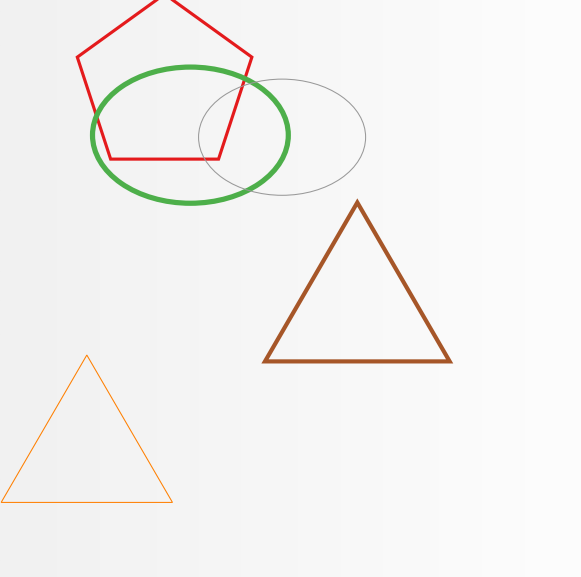[{"shape": "pentagon", "thickness": 1.5, "radius": 0.79, "center": [0.283, 0.851]}, {"shape": "oval", "thickness": 2.5, "radius": 0.84, "center": [0.328, 0.765]}, {"shape": "triangle", "thickness": 0.5, "radius": 0.85, "center": [0.149, 0.214]}, {"shape": "triangle", "thickness": 2, "radius": 0.92, "center": [0.615, 0.465]}, {"shape": "oval", "thickness": 0.5, "radius": 0.72, "center": [0.485, 0.762]}]